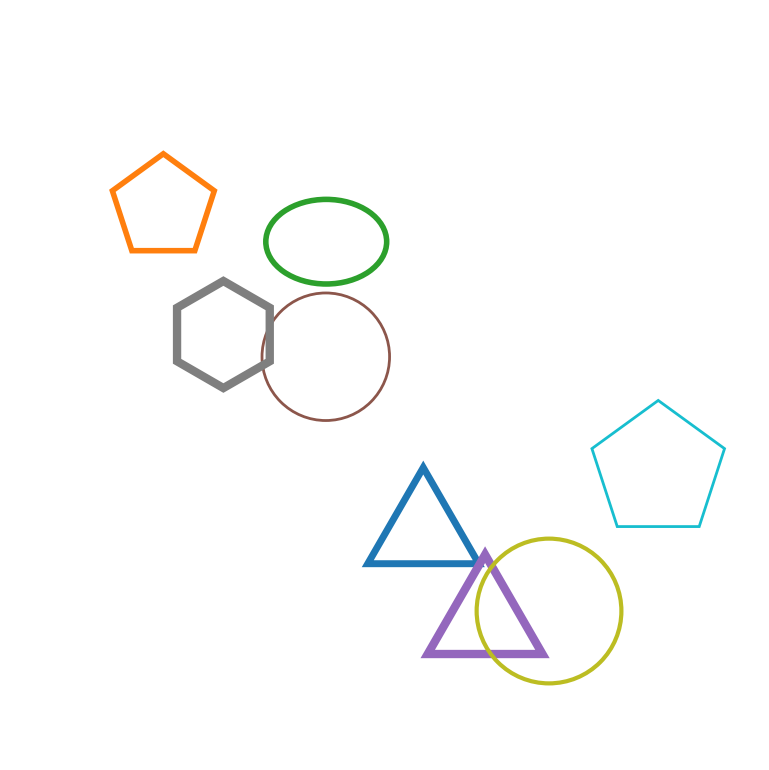[{"shape": "triangle", "thickness": 2.5, "radius": 0.42, "center": [0.55, 0.31]}, {"shape": "pentagon", "thickness": 2, "radius": 0.35, "center": [0.212, 0.731]}, {"shape": "oval", "thickness": 2, "radius": 0.39, "center": [0.424, 0.686]}, {"shape": "triangle", "thickness": 3, "radius": 0.43, "center": [0.63, 0.194]}, {"shape": "circle", "thickness": 1, "radius": 0.41, "center": [0.423, 0.537]}, {"shape": "hexagon", "thickness": 3, "radius": 0.35, "center": [0.29, 0.566]}, {"shape": "circle", "thickness": 1.5, "radius": 0.47, "center": [0.713, 0.206]}, {"shape": "pentagon", "thickness": 1, "radius": 0.45, "center": [0.855, 0.389]}]